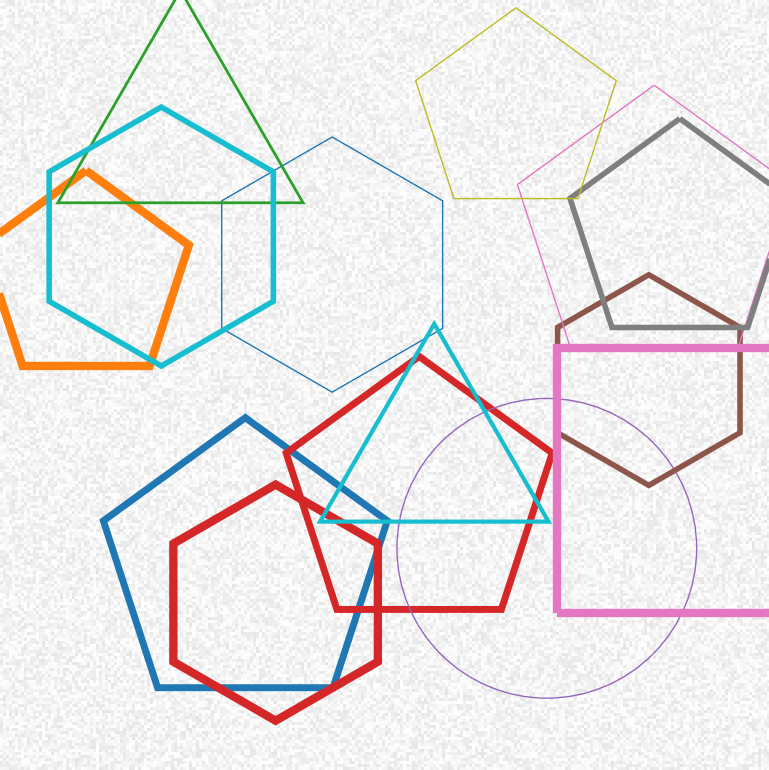[{"shape": "pentagon", "thickness": 2.5, "radius": 0.97, "center": [0.319, 0.264]}, {"shape": "hexagon", "thickness": 0.5, "radius": 0.83, "center": [0.431, 0.656]}, {"shape": "pentagon", "thickness": 3, "radius": 0.7, "center": [0.112, 0.638]}, {"shape": "triangle", "thickness": 1, "radius": 0.92, "center": [0.234, 0.829]}, {"shape": "hexagon", "thickness": 3, "radius": 0.77, "center": [0.358, 0.217]}, {"shape": "pentagon", "thickness": 2.5, "radius": 0.91, "center": [0.544, 0.355]}, {"shape": "circle", "thickness": 0.5, "radius": 0.97, "center": [0.71, 0.288]}, {"shape": "hexagon", "thickness": 2, "radius": 0.68, "center": [0.843, 0.506]}, {"shape": "pentagon", "thickness": 0.5, "radius": 0.93, "center": [0.85, 0.703]}, {"shape": "square", "thickness": 3, "radius": 0.86, "center": [0.895, 0.376]}, {"shape": "pentagon", "thickness": 2, "radius": 0.75, "center": [0.883, 0.696]}, {"shape": "pentagon", "thickness": 0.5, "radius": 0.68, "center": [0.67, 0.853]}, {"shape": "triangle", "thickness": 1.5, "radius": 0.86, "center": [0.564, 0.408]}, {"shape": "hexagon", "thickness": 2, "radius": 0.84, "center": [0.209, 0.693]}]